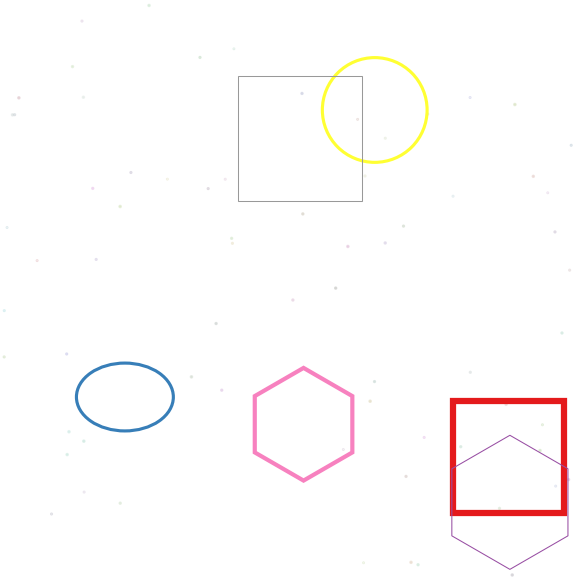[{"shape": "square", "thickness": 3, "radius": 0.48, "center": [0.88, 0.207]}, {"shape": "oval", "thickness": 1.5, "radius": 0.42, "center": [0.216, 0.312]}, {"shape": "hexagon", "thickness": 0.5, "radius": 0.58, "center": [0.883, 0.129]}, {"shape": "circle", "thickness": 1.5, "radius": 0.45, "center": [0.649, 0.809]}, {"shape": "hexagon", "thickness": 2, "radius": 0.49, "center": [0.526, 0.264]}, {"shape": "square", "thickness": 0.5, "radius": 0.54, "center": [0.52, 0.759]}]